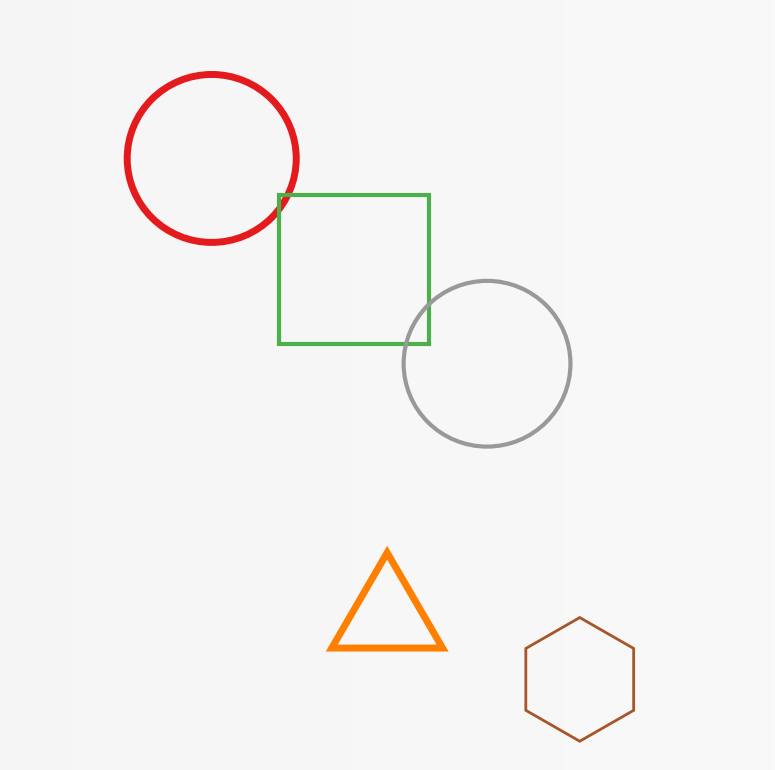[{"shape": "circle", "thickness": 2.5, "radius": 0.55, "center": [0.273, 0.794]}, {"shape": "square", "thickness": 1.5, "radius": 0.48, "center": [0.457, 0.65]}, {"shape": "triangle", "thickness": 2.5, "radius": 0.41, "center": [0.5, 0.2]}, {"shape": "hexagon", "thickness": 1, "radius": 0.4, "center": [0.748, 0.118]}, {"shape": "circle", "thickness": 1.5, "radius": 0.54, "center": [0.628, 0.528]}]